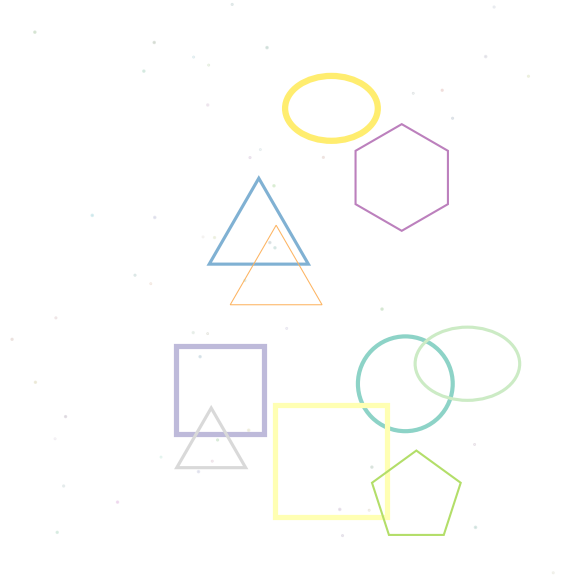[{"shape": "circle", "thickness": 2, "radius": 0.41, "center": [0.702, 0.335]}, {"shape": "square", "thickness": 2.5, "radius": 0.49, "center": [0.573, 0.201]}, {"shape": "square", "thickness": 2.5, "radius": 0.38, "center": [0.381, 0.324]}, {"shape": "triangle", "thickness": 1.5, "radius": 0.5, "center": [0.448, 0.591]}, {"shape": "triangle", "thickness": 0.5, "radius": 0.46, "center": [0.478, 0.517]}, {"shape": "pentagon", "thickness": 1, "radius": 0.4, "center": [0.721, 0.138]}, {"shape": "triangle", "thickness": 1.5, "radius": 0.34, "center": [0.366, 0.224]}, {"shape": "hexagon", "thickness": 1, "radius": 0.46, "center": [0.696, 0.692]}, {"shape": "oval", "thickness": 1.5, "radius": 0.45, "center": [0.809, 0.369]}, {"shape": "oval", "thickness": 3, "radius": 0.4, "center": [0.574, 0.812]}]